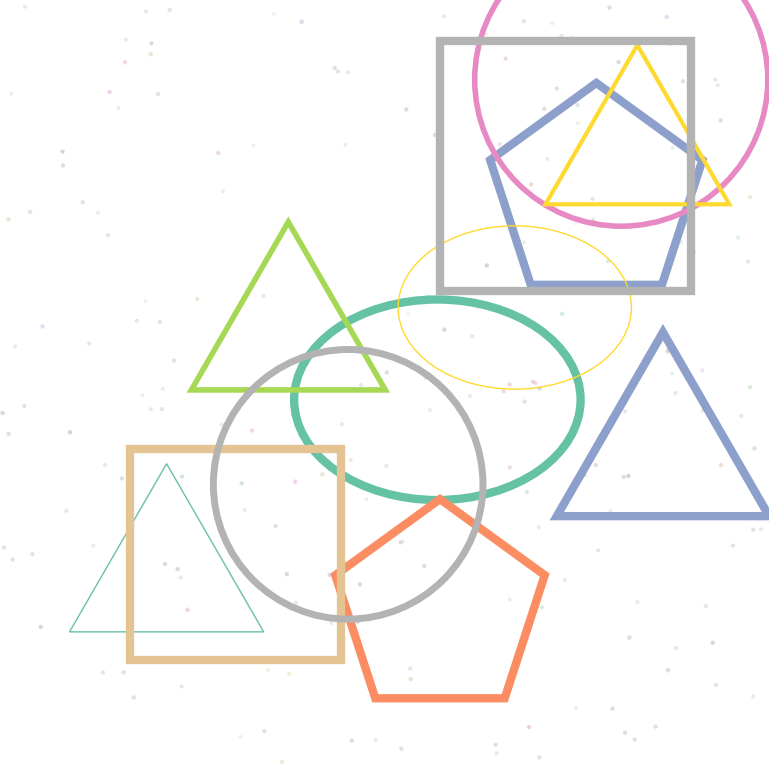[{"shape": "oval", "thickness": 3, "radius": 0.93, "center": [0.568, 0.481]}, {"shape": "triangle", "thickness": 0.5, "radius": 0.73, "center": [0.216, 0.252]}, {"shape": "pentagon", "thickness": 3, "radius": 0.71, "center": [0.571, 0.209]}, {"shape": "triangle", "thickness": 3, "radius": 0.8, "center": [0.861, 0.409]}, {"shape": "pentagon", "thickness": 3, "radius": 0.72, "center": [0.774, 0.747]}, {"shape": "circle", "thickness": 2, "radius": 0.95, "center": [0.807, 0.897]}, {"shape": "triangle", "thickness": 2, "radius": 0.73, "center": [0.374, 0.566]}, {"shape": "triangle", "thickness": 1.5, "radius": 0.69, "center": [0.828, 0.804]}, {"shape": "oval", "thickness": 0.5, "radius": 0.76, "center": [0.669, 0.601]}, {"shape": "square", "thickness": 3, "radius": 0.68, "center": [0.306, 0.28]}, {"shape": "square", "thickness": 3, "radius": 0.81, "center": [0.734, 0.784]}, {"shape": "circle", "thickness": 2.5, "radius": 0.88, "center": [0.452, 0.371]}]